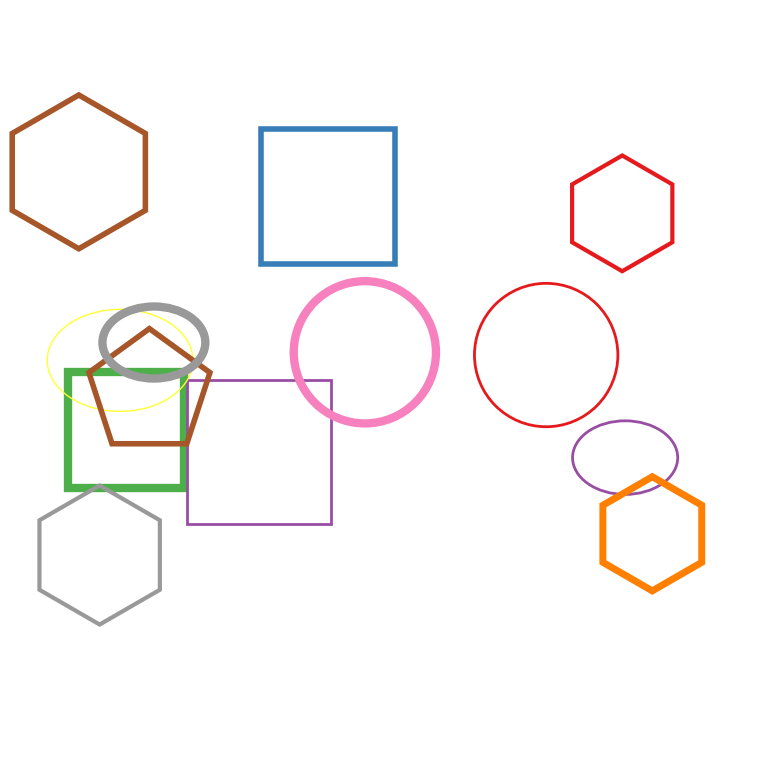[{"shape": "circle", "thickness": 1, "radius": 0.47, "center": [0.709, 0.539]}, {"shape": "hexagon", "thickness": 1.5, "radius": 0.38, "center": [0.808, 0.723]}, {"shape": "square", "thickness": 2, "radius": 0.44, "center": [0.426, 0.745]}, {"shape": "square", "thickness": 3, "radius": 0.38, "center": [0.164, 0.441]}, {"shape": "oval", "thickness": 1, "radius": 0.34, "center": [0.812, 0.406]}, {"shape": "square", "thickness": 1, "radius": 0.47, "center": [0.336, 0.413]}, {"shape": "hexagon", "thickness": 2.5, "radius": 0.37, "center": [0.847, 0.307]}, {"shape": "oval", "thickness": 0.5, "radius": 0.47, "center": [0.156, 0.532]}, {"shape": "hexagon", "thickness": 2, "radius": 0.5, "center": [0.102, 0.777]}, {"shape": "pentagon", "thickness": 2, "radius": 0.41, "center": [0.194, 0.491]}, {"shape": "circle", "thickness": 3, "radius": 0.46, "center": [0.474, 0.542]}, {"shape": "hexagon", "thickness": 1.5, "radius": 0.45, "center": [0.129, 0.279]}, {"shape": "oval", "thickness": 3, "radius": 0.33, "center": [0.2, 0.555]}]